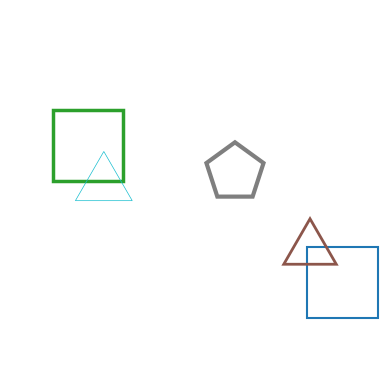[{"shape": "square", "thickness": 1.5, "radius": 0.46, "center": [0.89, 0.266]}, {"shape": "square", "thickness": 2.5, "radius": 0.46, "center": [0.229, 0.621]}, {"shape": "triangle", "thickness": 2, "radius": 0.39, "center": [0.805, 0.353]}, {"shape": "pentagon", "thickness": 3, "radius": 0.39, "center": [0.61, 0.552]}, {"shape": "triangle", "thickness": 0.5, "radius": 0.43, "center": [0.27, 0.521]}]